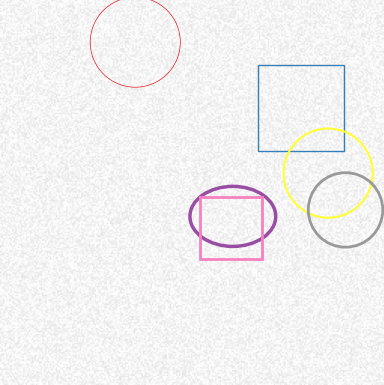[{"shape": "circle", "thickness": 0.5, "radius": 0.58, "center": [0.351, 0.89]}, {"shape": "square", "thickness": 1, "radius": 0.56, "center": [0.781, 0.72]}, {"shape": "oval", "thickness": 2.5, "radius": 0.56, "center": [0.605, 0.438]}, {"shape": "circle", "thickness": 1.5, "radius": 0.58, "center": [0.852, 0.55]}, {"shape": "square", "thickness": 2, "radius": 0.4, "center": [0.599, 0.407]}, {"shape": "circle", "thickness": 2, "radius": 0.48, "center": [0.897, 0.455]}]